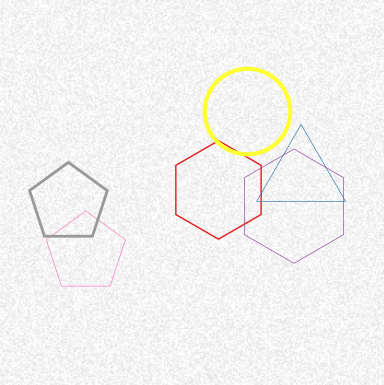[{"shape": "hexagon", "thickness": 1, "radius": 0.64, "center": [0.567, 0.507]}, {"shape": "triangle", "thickness": 0.5, "radius": 0.67, "center": [0.782, 0.544]}, {"shape": "hexagon", "thickness": 0.5, "radius": 0.74, "center": [0.764, 0.465]}, {"shape": "circle", "thickness": 3, "radius": 0.56, "center": [0.643, 0.71]}, {"shape": "pentagon", "thickness": 0.5, "radius": 0.54, "center": [0.223, 0.344]}, {"shape": "pentagon", "thickness": 2, "radius": 0.53, "center": [0.178, 0.472]}]